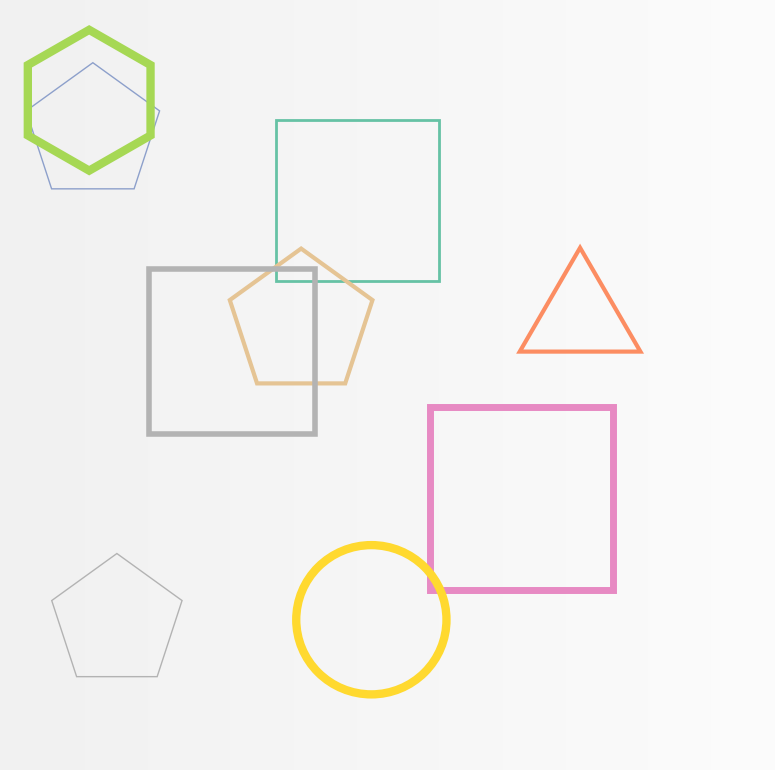[{"shape": "square", "thickness": 1, "radius": 0.53, "center": [0.461, 0.74]}, {"shape": "triangle", "thickness": 1.5, "radius": 0.45, "center": [0.748, 0.588]}, {"shape": "pentagon", "thickness": 0.5, "radius": 0.45, "center": [0.12, 0.828]}, {"shape": "square", "thickness": 2.5, "radius": 0.59, "center": [0.673, 0.353]}, {"shape": "hexagon", "thickness": 3, "radius": 0.46, "center": [0.115, 0.87]}, {"shape": "circle", "thickness": 3, "radius": 0.48, "center": [0.479, 0.195]}, {"shape": "pentagon", "thickness": 1.5, "radius": 0.48, "center": [0.389, 0.58]}, {"shape": "square", "thickness": 2, "radius": 0.54, "center": [0.3, 0.543]}, {"shape": "pentagon", "thickness": 0.5, "radius": 0.44, "center": [0.151, 0.193]}]